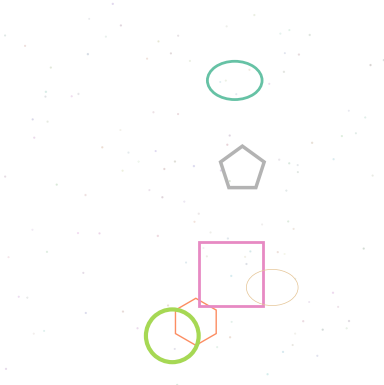[{"shape": "oval", "thickness": 2, "radius": 0.36, "center": [0.61, 0.791]}, {"shape": "hexagon", "thickness": 1, "radius": 0.31, "center": [0.509, 0.164]}, {"shape": "square", "thickness": 2, "radius": 0.41, "center": [0.6, 0.288]}, {"shape": "circle", "thickness": 3, "radius": 0.34, "center": [0.448, 0.128]}, {"shape": "oval", "thickness": 0.5, "radius": 0.34, "center": [0.707, 0.253]}, {"shape": "pentagon", "thickness": 2.5, "radius": 0.3, "center": [0.63, 0.561]}]